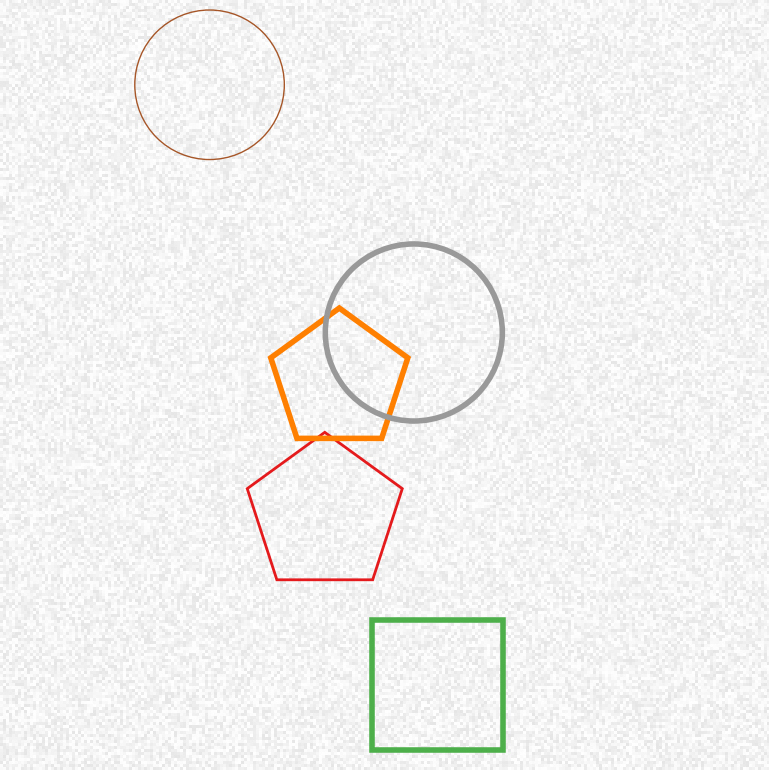[{"shape": "pentagon", "thickness": 1, "radius": 0.53, "center": [0.422, 0.333]}, {"shape": "square", "thickness": 2, "radius": 0.42, "center": [0.568, 0.11]}, {"shape": "pentagon", "thickness": 2, "radius": 0.47, "center": [0.441, 0.506]}, {"shape": "circle", "thickness": 0.5, "radius": 0.49, "center": [0.272, 0.89]}, {"shape": "circle", "thickness": 2, "radius": 0.57, "center": [0.537, 0.568]}]